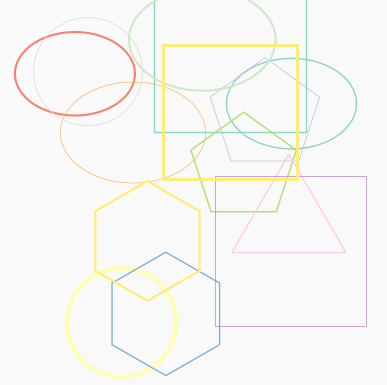[{"shape": "oval", "thickness": 1, "radius": 0.84, "center": [0.752, 0.731]}, {"shape": "square", "thickness": 1, "radius": 0.98, "center": [0.593, 0.851]}, {"shape": "circle", "thickness": 3, "radius": 0.7, "center": [0.314, 0.162]}, {"shape": "pentagon", "thickness": 0.5, "radius": 0.74, "center": [0.684, 0.702]}, {"shape": "oval", "thickness": 1.5, "radius": 0.77, "center": [0.193, 0.808]}, {"shape": "hexagon", "thickness": 1, "radius": 0.8, "center": [0.428, 0.185]}, {"shape": "oval", "thickness": 0.5, "radius": 0.94, "center": [0.343, 0.656]}, {"shape": "pentagon", "thickness": 1, "radius": 0.71, "center": [0.629, 0.566]}, {"shape": "triangle", "thickness": 1, "radius": 0.85, "center": [0.746, 0.429]}, {"shape": "circle", "thickness": 0.5, "radius": 0.7, "center": [0.227, 0.814]}, {"shape": "square", "thickness": 0.5, "radius": 0.97, "center": [0.749, 0.349]}, {"shape": "oval", "thickness": 1.5, "radius": 0.95, "center": [0.522, 0.897]}, {"shape": "hexagon", "thickness": 1.5, "radius": 0.78, "center": [0.38, 0.374]}, {"shape": "square", "thickness": 2, "radius": 0.87, "center": [0.594, 0.709]}]